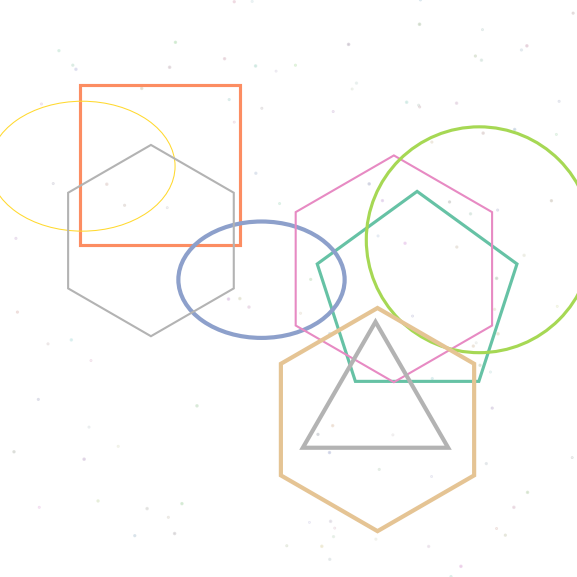[{"shape": "pentagon", "thickness": 1.5, "radius": 0.91, "center": [0.722, 0.486]}, {"shape": "square", "thickness": 1.5, "radius": 0.69, "center": [0.276, 0.713]}, {"shape": "oval", "thickness": 2, "radius": 0.72, "center": [0.453, 0.515]}, {"shape": "hexagon", "thickness": 1, "radius": 0.98, "center": [0.682, 0.534]}, {"shape": "circle", "thickness": 1.5, "radius": 0.98, "center": [0.83, 0.584]}, {"shape": "oval", "thickness": 0.5, "radius": 0.8, "center": [0.142, 0.711]}, {"shape": "hexagon", "thickness": 2, "radius": 0.97, "center": [0.654, 0.273]}, {"shape": "triangle", "thickness": 2, "radius": 0.73, "center": [0.65, 0.296]}, {"shape": "hexagon", "thickness": 1, "radius": 0.83, "center": [0.261, 0.583]}]